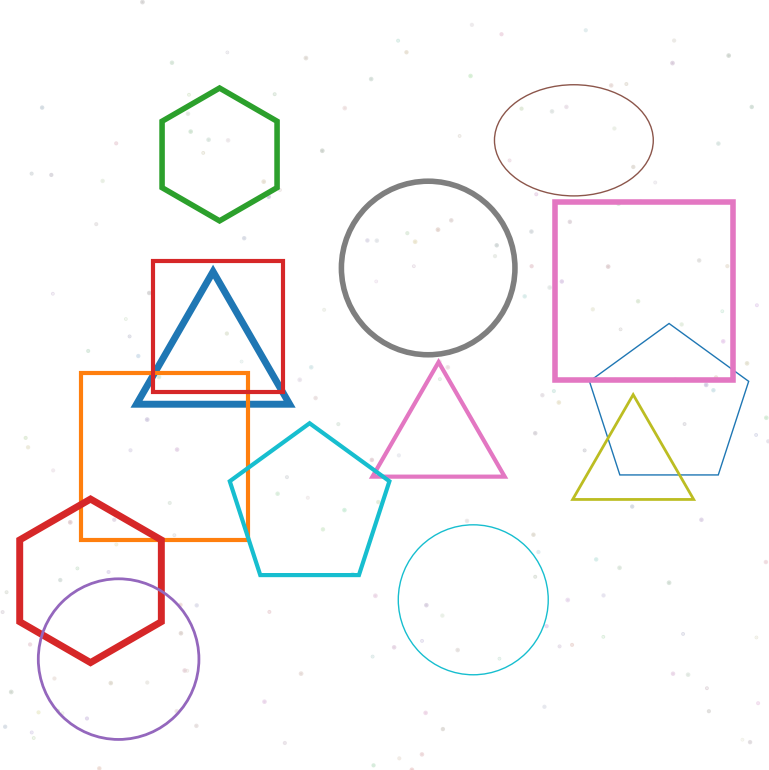[{"shape": "pentagon", "thickness": 0.5, "radius": 0.54, "center": [0.869, 0.471]}, {"shape": "triangle", "thickness": 2.5, "radius": 0.57, "center": [0.277, 0.532]}, {"shape": "square", "thickness": 1.5, "radius": 0.54, "center": [0.214, 0.407]}, {"shape": "hexagon", "thickness": 2, "radius": 0.43, "center": [0.285, 0.799]}, {"shape": "hexagon", "thickness": 2.5, "radius": 0.53, "center": [0.118, 0.246]}, {"shape": "square", "thickness": 1.5, "radius": 0.42, "center": [0.283, 0.576]}, {"shape": "circle", "thickness": 1, "radius": 0.52, "center": [0.154, 0.144]}, {"shape": "oval", "thickness": 0.5, "radius": 0.52, "center": [0.745, 0.818]}, {"shape": "square", "thickness": 2, "radius": 0.58, "center": [0.836, 0.622]}, {"shape": "triangle", "thickness": 1.5, "radius": 0.5, "center": [0.57, 0.431]}, {"shape": "circle", "thickness": 2, "radius": 0.56, "center": [0.556, 0.652]}, {"shape": "triangle", "thickness": 1, "radius": 0.45, "center": [0.822, 0.397]}, {"shape": "pentagon", "thickness": 1.5, "radius": 0.55, "center": [0.402, 0.341]}, {"shape": "circle", "thickness": 0.5, "radius": 0.49, "center": [0.615, 0.221]}]